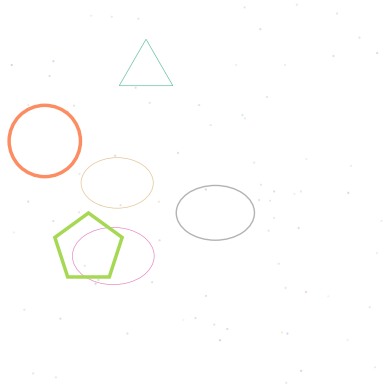[{"shape": "triangle", "thickness": 0.5, "radius": 0.4, "center": [0.379, 0.818]}, {"shape": "circle", "thickness": 2.5, "radius": 0.46, "center": [0.116, 0.634]}, {"shape": "oval", "thickness": 0.5, "radius": 0.53, "center": [0.294, 0.335]}, {"shape": "pentagon", "thickness": 2.5, "radius": 0.46, "center": [0.23, 0.355]}, {"shape": "oval", "thickness": 0.5, "radius": 0.47, "center": [0.304, 0.525]}, {"shape": "oval", "thickness": 1, "radius": 0.51, "center": [0.559, 0.447]}]